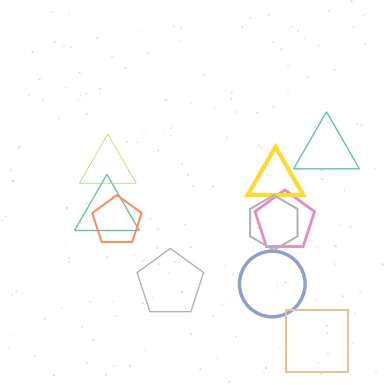[{"shape": "triangle", "thickness": 1, "radius": 0.49, "center": [0.278, 0.45]}, {"shape": "triangle", "thickness": 1, "radius": 0.49, "center": [0.848, 0.611]}, {"shape": "pentagon", "thickness": 1.5, "radius": 0.34, "center": [0.304, 0.426]}, {"shape": "circle", "thickness": 2.5, "radius": 0.43, "center": [0.707, 0.262]}, {"shape": "pentagon", "thickness": 2, "radius": 0.41, "center": [0.74, 0.425]}, {"shape": "triangle", "thickness": 0.5, "radius": 0.43, "center": [0.28, 0.567]}, {"shape": "triangle", "thickness": 3, "radius": 0.42, "center": [0.716, 0.535]}, {"shape": "square", "thickness": 1.5, "radius": 0.4, "center": [0.823, 0.114]}, {"shape": "hexagon", "thickness": 1.5, "radius": 0.36, "center": [0.711, 0.422]}, {"shape": "pentagon", "thickness": 1, "radius": 0.45, "center": [0.443, 0.264]}]